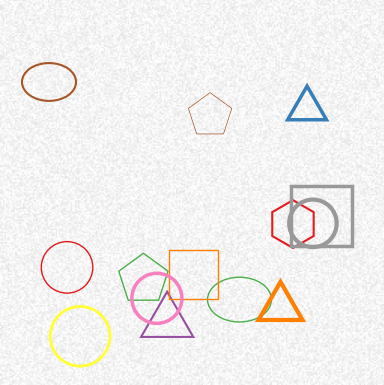[{"shape": "circle", "thickness": 1, "radius": 0.33, "center": [0.174, 0.306]}, {"shape": "hexagon", "thickness": 1.5, "radius": 0.31, "center": [0.761, 0.418]}, {"shape": "triangle", "thickness": 2.5, "radius": 0.29, "center": [0.798, 0.718]}, {"shape": "pentagon", "thickness": 1, "radius": 0.34, "center": [0.372, 0.275]}, {"shape": "oval", "thickness": 1, "radius": 0.41, "center": [0.622, 0.222]}, {"shape": "triangle", "thickness": 1.5, "radius": 0.39, "center": [0.434, 0.164]}, {"shape": "triangle", "thickness": 3, "radius": 0.33, "center": [0.729, 0.202]}, {"shape": "square", "thickness": 1, "radius": 0.32, "center": [0.502, 0.287]}, {"shape": "circle", "thickness": 2, "radius": 0.39, "center": [0.208, 0.126]}, {"shape": "oval", "thickness": 1.5, "radius": 0.35, "center": [0.127, 0.787]}, {"shape": "pentagon", "thickness": 0.5, "radius": 0.3, "center": [0.546, 0.7]}, {"shape": "circle", "thickness": 2.5, "radius": 0.33, "center": [0.407, 0.225]}, {"shape": "square", "thickness": 2.5, "radius": 0.39, "center": [0.835, 0.439]}, {"shape": "circle", "thickness": 3, "radius": 0.31, "center": [0.813, 0.42]}]